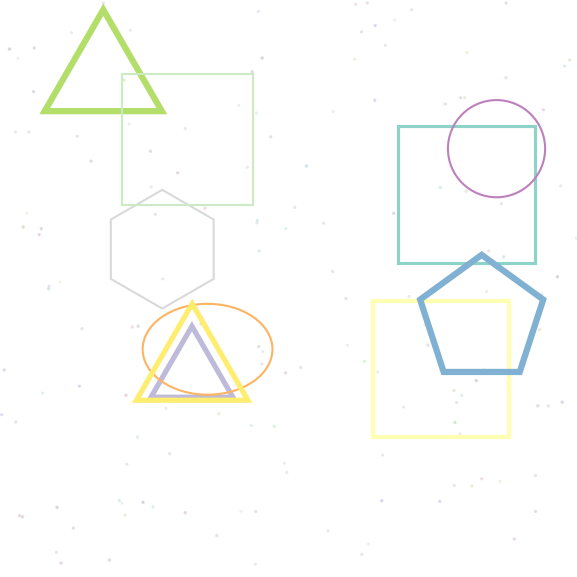[{"shape": "square", "thickness": 1.5, "radius": 0.59, "center": [0.807, 0.662]}, {"shape": "square", "thickness": 2, "radius": 0.59, "center": [0.764, 0.36]}, {"shape": "triangle", "thickness": 2.5, "radius": 0.41, "center": [0.332, 0.352]}, {"shape": "pentagon", "thickness": 3, "radius": 0.56, "center": [0.834, 0.446]}, {"shape": "oval", "thickness": 1, "radius": 0.56, "center": [0.359, 0.394]}, {"shape": "triangle", "thickness": 3, "radius": 0.59, "center": [0.179, 0.865]}, {"shape": "hexagon", "thickness": 1, "radius": 0.51, "center": [0.281, 0.568]}, {"shape": "circle", "thickness": 1, "radius": 0.42, "center": [0.86, 0.742]}, {"shape": "square", "thickness": 1, "radius": 0.57, "center": [0.325, 0.758]}, {"shape": "triangle", "thickness": 2.5, "radius": 0.56, "center": [0.333, 0.362]}]